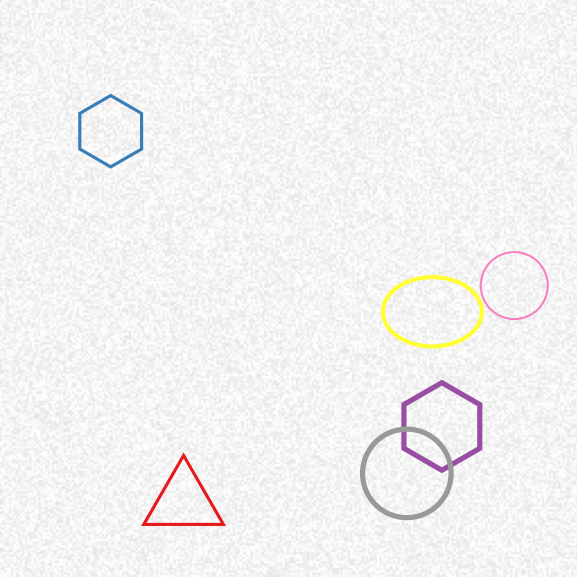[{"shape": "triangle", "thickness": 1.5, "radius": 0.4, "center": [0.318, 0.131]}, {"shape": "hexagon", "thickness": 1.5, "radius": 0.31, "center": [0.192, 0.772]}, {"shape": "hexagon", "thickness": 2.5, "radius": 0.38, "center": [0.765, 0.261]}, {"shape": "oval", "thickness": 2, "radius": 0.43, "center": [0.749, 0.459]}, {"shape": "circle", "thickness": 1, "radius": 0.29, "center": [0.891, 0.505]}, {"shape": "circle", "thickness": 2.5, "radius": 0.38, "center": [0.704, 0.179]}]